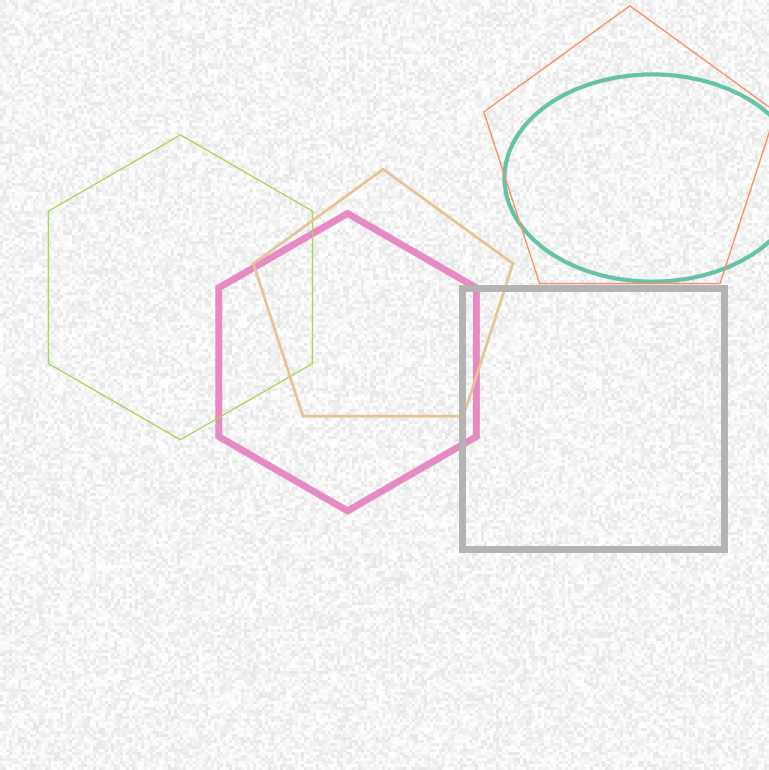[{"shape": "oval", "thickness": 1.5, "radius": 0.96, "center": [0.847, 0.769]}, {"shape": "pentagon", "thickness": 0.5, "radius": 1.0, "center": [0.818, 0.793]}, {"shape": "hexagon", "thickness": 2.5, "radius": 0.97, "center": [0.451, 0.53]}, {"shape": "hexagon", "thickness": 0.5, "radius": 0.99, "center": [0.234, 0.627]}, {"shape": "pentagon", "thickness": 1, "radius": 0.89, "center": [0.498, 0.603]}, {"shape": "square", "thickness": 2.5, "radius": 0.85, "center": [0.77, 0.457]}]